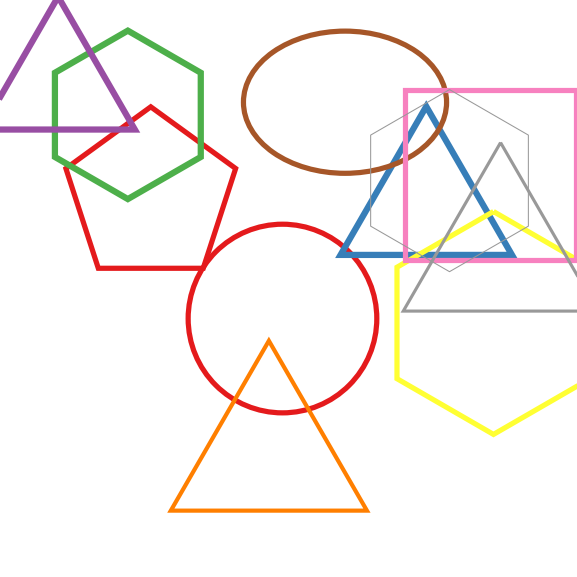[{"shape": "circle", "thickness": 2.5, "radius": 0.82, "center": [0.489, 0.448]}, {"shape": "pentagon", "thickness": 2.5, "radius": 0.77, "center": [0.261, 0.66]}, {"shape": "triangle", "thickness": 3, "radius": 0.86, "center": [0.738, 0.643]}, {"shape": "hexagon", "thickness": 3, "radius": 0.73, "center": [0.221, 0.8]}, {"shape": "triangle", "thickness": 3, "radius": 0.77, "center": [0.101, 0.851]}, {"shape": "triangle", "thickness": 2, "radius": 0.98, "center": [0.466, 0.213]}, {"shape": "hexagon", "thickness": 2.5, "radius": 0.96, "center": [0.855, 0.44]}, {"shape": "oval", "thickness": 2.5, "radius": 0.88, "center": [0.597, 0.822]}, {"shape": "square", "thickness": 2.5, "radius": 0.74, "center": [0.849, 0.696]}, {"shape": "triangle", "thickness": 1.5, "radius": 0.97, "center": [0.867, 0.558]}, {"shape": "hexagon", "thickness": 0.5, "radius": 0.79, "center": [0.778, 0.686]}]